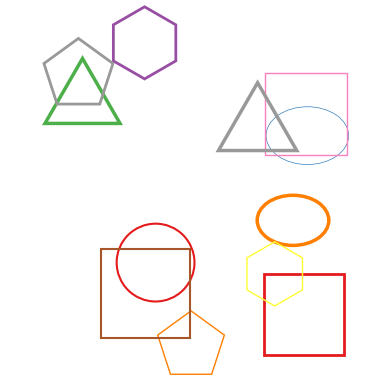[{"shape": "square", "thickness": 2, "radius": 0.52, "center": [0.789, 0.182]}, {"shape": "circle", "thickness": 1.5, "radius": 0.51, "center": [0.404, 0.318]}, {"shape": "oval", "thickness": 0.5, "radius": 0.54, "center": [0.798, 0.648]}, {"shape": "triangle", "thickness": 2.5, "radius": 0.56, "center": [0.214, 0.736]}, {"shape": "hexagon", "thickness": 2, "radius": 0.47, "center": [0.376, 0.889]}, {"shape": "oval", "thickness": 2.5, "radius": 0.47, "center": [0.761, 0.428]}, {"shape": "pentagon", "thickness": 1, "radius": 0.46, "center": [0.496, 0.102]}, {"shape": "hexagon", "thickness": 1, "radius": 0.42, "center": [0.714, 0.289]}, {"shape": "square", "thickness": 1.5, "radius": 0.58, "center": [0.378, 0.237]}, {"shape": "square", "thickness": 1, "radius": 0.53, "center": [0.794, 0.704]}, {"shape": "triangle", "thickness": 2.5, "radius": 0.59, "center": [0.669, 0.668]}, {"shape": "pentagon", "thickness": 2, "radius": 0.47, "center": [0.204, 0.806]}]